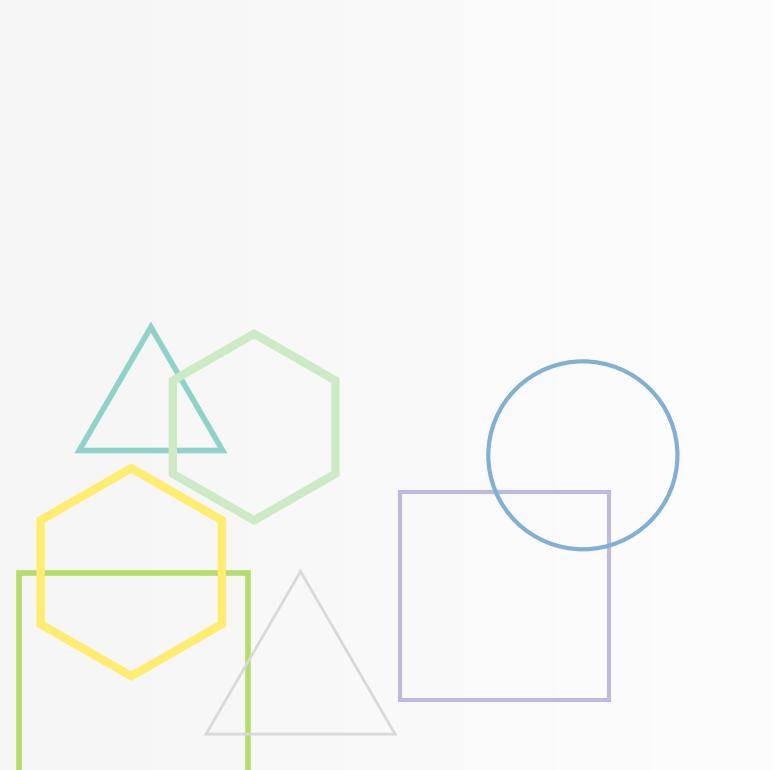[{"shape": "triangle", "thickness": 2, "radius": 0.53, "center": [0.195, 0.468]}, {"shape": "square", "thickness": 1.5, "radius": 0.68, "center": [0.651, 0.226]}, {"shape": "circle", "thickness": 1.5, "radius": 0.61, "center": [0.752, 0.409]}, {"shape": "square", "thickness": 2, "radius": 0.74, "center": [0.172, 0.107]}, {"shape": "triangle", "thickness": 1, "radius": 0.7, "center": [0.388, 0.117]}, {"shape": "hexagon", "thickness": 3, "radius": 0.61, "center": [0.328, 0.445]}, {"shape": "hexagon", "thickness": 3, "radius": 0.68, "center": [0.169, 0.257]}]